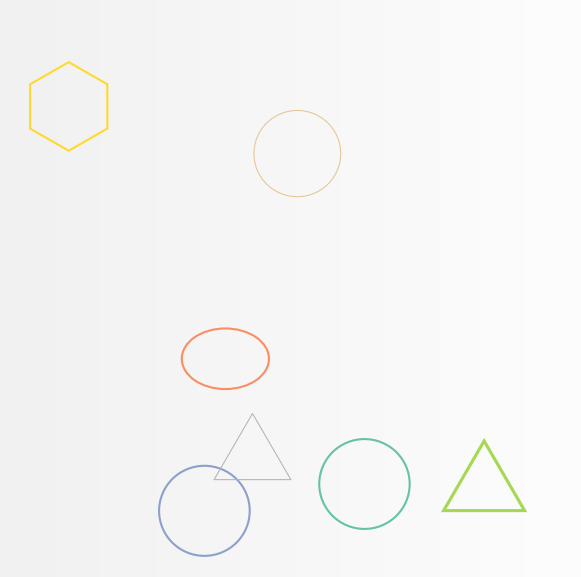[{"shape": "circle", "thickness": 1, "radius": 0.39, "center": [0.627, 0.161]}, {"shape": "oval", "thickness": 1, "radius": 0.37, "center": [0.388, 0.378]}, {"shape": "circle", "thickness": 1, "radius": 0.39, "center": [0.352, 0.115]}, {"shape": "triangle", "thickness": 1.5, "radius": 0.4, "center": [0.833, 0.155]}, {"shape": "hexagon", "thickness": 1, "radius": 0.38, "center": [0.118, 0.815]}, {"shape": "circle", "thickness": 0.5, "radius": 0.37, "center": [0.512, 0.733]}, {"shape": "triangle", "thickness": 0.5, "radius": 0.38, "center": [0.434, 0.207]}]